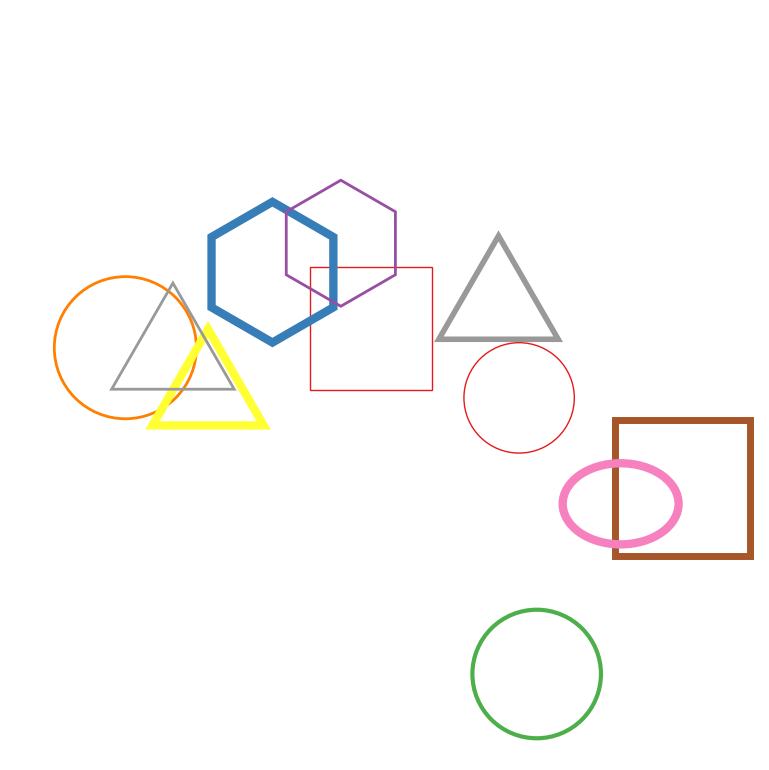[{"shape": "square", "thickness": 0.5, "radius": 0.4, "center": [0.482, 0.573]}, {"shape": "circle", "thickness": 0.5, "radius": 0.36, "center": [0.674, 0.483]}, {"shape": "hexagon", "thickness": 3, "radius": 0.46, "center": [0.354, 0.646]}, {"shape": "circle", "thickness": 1.5, "radius": 0.42, "center": [0.697, 0.125]}, {"shape": "hexagon", "thickness": 1, "radius": 0.41, "center": [0.443, 0.684]}, {"shape": "circle", "thickness": 1, "radius": 0.46, "center": [0.163, 0.548]}, {"shape": "triangle", "thickness": 3, "radius": 0.42, "center": [0.27, 0.489]}, {"shape": "square", "thickness": 2.5, "radius": 0.44, "center": [0.887, 0.366]}, {"shape": "oval", "thickness": 3, "radius": 0.38, "center": [0.806, 0.346]}, {"shape": "triangle", "thickness": 1, "radius": 0.46, "center": [0.225, 0.54]}, {"shape": "triangle", "thickness": 2, "radius": 0.45, "center": [0.647, 0.604]}]